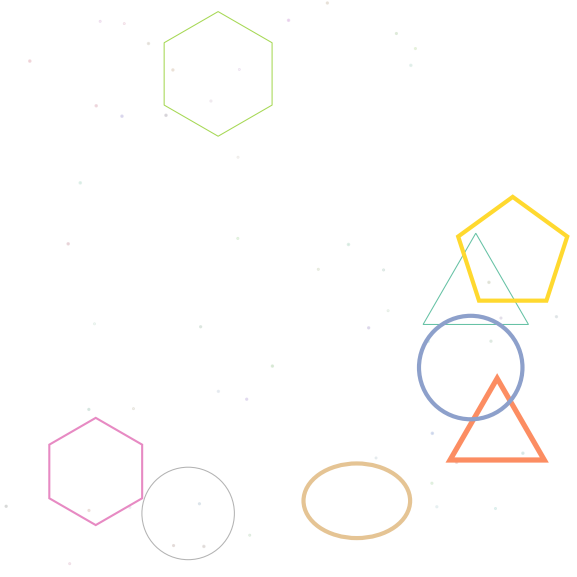[{"shape": "triangle", "thickness": 0.5, "radius": 0.53, "center": [0.824, 0.49]}, {"shape": "triangle", "thickness": 2.5, "radius": 0.47, "center": [0.861, 0.25]}, {"shape": "circle", "thickness": 2, "radius": 0.45, "center": [0.815, 0.363]}, {"shape": "hexagon", "thickness": 1, "radius": 0.46, "center": [0.166, 0.183]}, {"shape": "hexagon", "thickness": 0.5, "radius": 0.54, "center": [0.378, 0.871]}, {"shape": "pentagon", "thickness": 2, "radius": 0.5, "center": [0.888, 0.559]}, {"shape": "oval", "thickness": 2, "radius": 0.46, "center": [0.618, 0.132]}, {"shape": "circle", "thickness": 0.5, "radius": 0.4, "center": [0.326, 0.11]}]